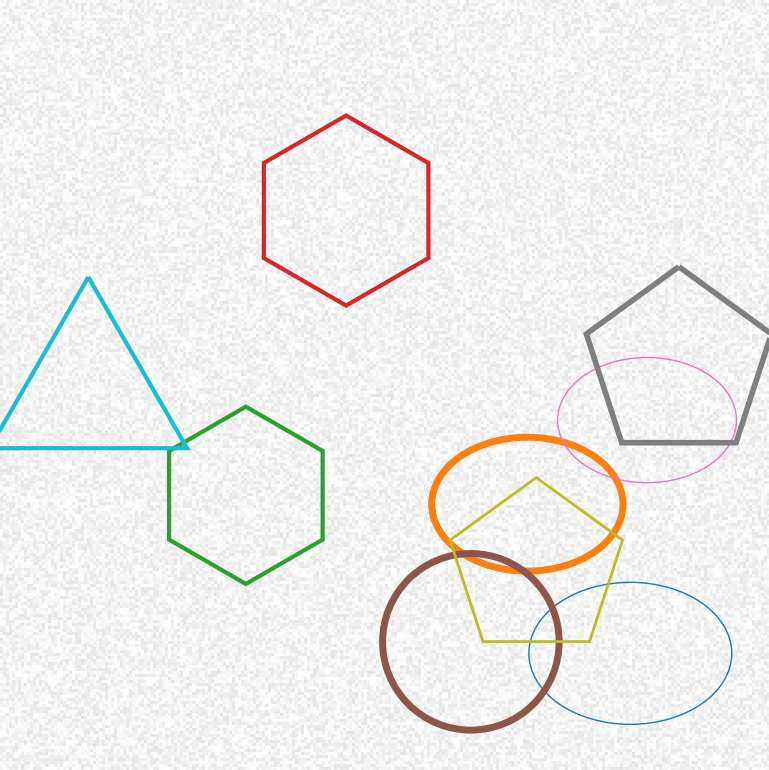[{"shape": "oval", "thickness": 0.5, "radius": 0.66, "center": [0.819, 0.152]}, {"shape": "oval", "thickness": 2.5, "radius": 0.62, "center": [0.685, 0.345]}, {"shape": "hexagon", "thickness": 1.5, "radius": 0.58, "center": [0.319, 0.357]}, {"shape": "hexagon", "thickness": 1.5, "radius": 0.62, "center": [0.45, 0.727]}, {"shape": "circle", "thickness": 2.5, "radius": 0.57, "center": [0.612, 0.166]}, {"shape": "oval", "thickness": 0.5, "radius": 0.58, "center": [0.84, 0.454]}, {"shape": "pentagon", "thickness": 2, "radius": 0.63, "center": [0.882, 0.527]}, {"shape": "pentagon", "thickness": 1, "radius": 0.59, "center": [0.696, 0.262]}, {"shape": "triangle", "thickness": 1.5, "radius": 0.74, "center": [0.115, 0.492]}]